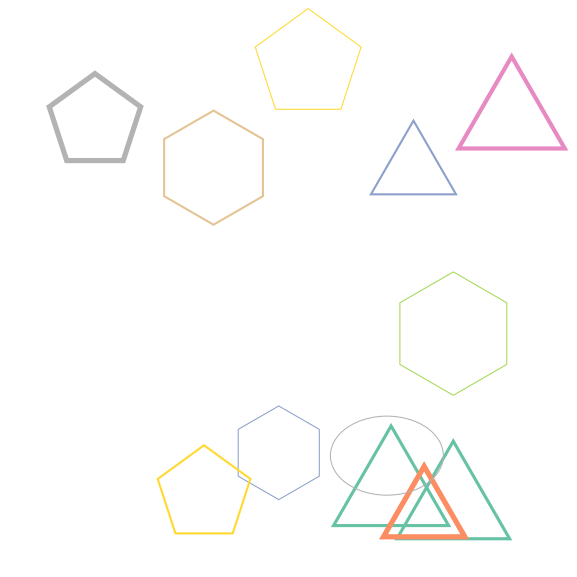[{"shape": "triangle", "thickness": 1.5, "radius": 0.56, "center": [0.785, 0.123]}, {"shape": "triangle", "thickness": 1.5, "radius": 0.58, "center": [0.677, 0.147]}, {"shape": "triangle", "thickness": 2.5, "radius": 0.41, "center": [0.734, 0.11]}, {"shape": "hexagon", "thickness": 0.5, "radius": 0.41, "center": [0.483, 0.215]}, {"shape": "triangle", "thickness": 1, "radius": 0.43, "center": [0.716, 0.705]}, {"shape": "triangle", "thickness": 2, "radius": 0.53, "center": [0.886, 0.795]}, {"shape": "hexagon", "thickness": 0.5, "radius": 0.53, "center": [0.785, 0.421]}, {"shape": "pentagon", "thickness": 1, "radius": 0.42, "center": [0.353, 0.144]}, {"shape": "pentagon", "thickness": 0.5, "radius": 0.48, "center": [0.534, 0.888]}, {"shape": "hexagon", "thickness": 1, "radius": 0.49, "center": [0.37, 0.709]}, {"shape": "oval", "thickness": 0.5, "radius": 0.49, "center": [0.67, 0.21]}, {"shape": "pentagon", "thickness": 2.5, "radius": 0.42, "center": [0.164, 0.788]}]